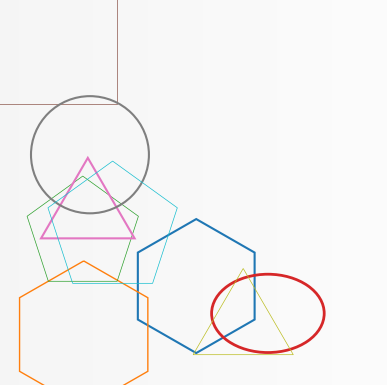[{"shape": "hexagon", "thickness": 1.5, "radius": 0.87, "center": [0.506, 0.257]}, {"shape": "hexagon", "thickness": 1, "radius": 0.96, "center": [0.216, 0.131]}, {"shape": "pentagon", "thickness": 0.5, "radius": 0.76, "center": [0.214, 0.392]}, {"shape": "oval", "thickness": 2, "radius": 0.73, "center": [0.691, 0.186]}, {"shape": "square", "thickness": 0.5, "radius": 0.8, "center": [0.141, 0.89]}, {"shape": "triangle", "thickness": 1.5, "radius": 0.7, "center": [0.227, 0.451]}, {"shape": "circle", "thickness": 1.5, "radius": 0.76, "center": [0.232, 0.598]}, {"shape": "triangle", "thickness": 0.5, "radius": 0.75, "center": [0.628, 0.153]}, {"shape": "pentagon", "thickness": 0.5, "radius": 0.88, "center": [0.291, 0.406]}]